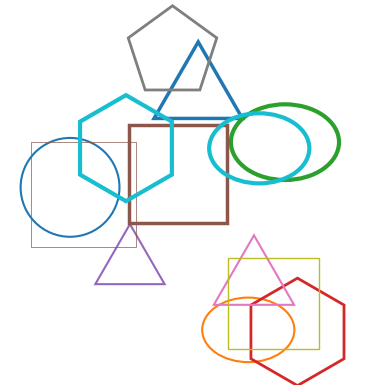[{"shape": "circle", "thickness": 1.5, "radius": 0.64, "center": [0.182, 0.513]}, {"shape": "triangle", "thickness": 2.5, "radius": 0.66, "center": [0.515, 0.759]}, {"shape": "oval", "thickness": 1.5, "radius": 0.6, "center": [0.645, 0.143]}, {"shape": "oval", "thickness": 3, "radius": 0.7, "center": [0.74, 0.631]}, {"shape": "hexagon", "thickness": 2, "radius": 0.7, "center": [0.773, 0.138]}, {"shape": "triangle", "thickness": 1.5, "radius": 0.52, "center": [0.338, 0.314]}, {"shape": "square", "thickness": 2.5, "radius": 0.64, "center": [0.462, 0.548]}, {"shape": "square", "thickness": 0.5, "radius": 0.68, "center": [0.218, 0.495]}, {"shape": "triangle", "thickness": 1.5, "radius": 0.6, "center": [0.66, 0.268]}, {"shape": "pentagon", "thickness": 2, "radius": 0.6, "center": [0.448, 0.864]}, {"shape": "square", "thickness": 1, "radius": 0.59, "center": [0.71, 0.212]}, {"shape": "hexagon", "thickness": 3, "radius": 0.69, "center": [0.327, 0.615]}, {"shape": "oval", "thickness": 3, "radius": 0.65, "center": [0.673, 0.615]}]